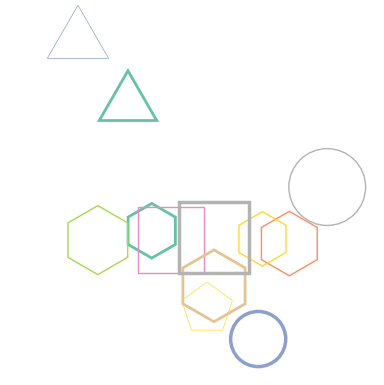[{"shape": "triangle", "thickness": 2, "radius": 0.43, "center": [0.332, 0.73]}, {"shape": "hexagon", "thickness": 2, "radius": 0.35, "center": [0.394, 0.401]}, {"shape": "hexagon", "thickness": 1, "radius": 0.42, "center": [0.752, 0.367]}, {"shape": "circle", "thickness": 2.5, "radius": 0.36, "center": [0.671, 0.119]}, {"shape": "triangle", "thickness": 0.5, "radius": 0.46, "center": [0.202, 0.894]}, {"shape": "square", "thickness": 1, "radius": 0.43, "center": [0.444, 0.377]}, {"shape": "hexagon", "thickness": 1, "radius": 0.45, "center": [0.254, 0.376]}, {"shape": "hexagon", "thickness": 1, "radius": 0.35, "center": [0.682, 0.38]}, {"shape": "pentagon", "thickness": 0.5, "radius": 0.35, "center": [0.538, 0.198]}, {"shape": "hexagon", "thickness": 2, "radius": 0.47, "center": [0.556, 0.258]}, {"shape": "square", "thickness": 2.5, "radius": 0.46, "center": [0.556, 0.383]}, {"shape": "circle", "thickness": 1, "radius": 0.5, "center": [0.85, 0.514]}]